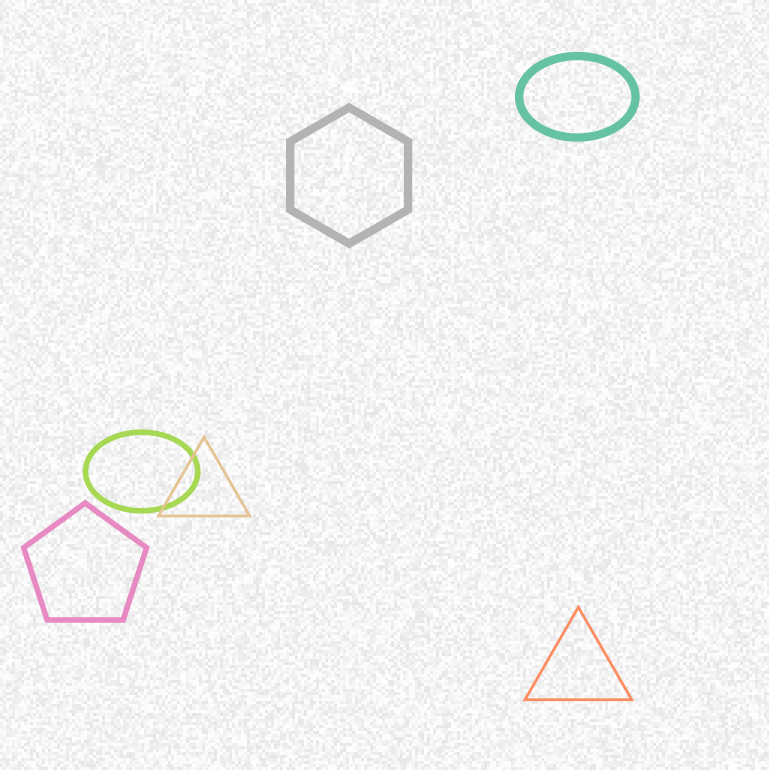[{"shape": "oval", "thickness": 3, "radius": 0.38, "center": [0.75, 0.874]}, {"shape": "triangle", "thickness": 1, "radius": 0.4, "center": [0.751, 0.131]}, {"shape": "pentagon", "thickness": 2, "radius": 0.42, "center": [0.111, 0.263]}, {"shape": "oval", "thickness": 2, "radius": 0.36, "center": [0.184, 0.388]}, {"shape": "triangle", "thickness": 1, "radius": 0.34, "center": [0.265, 0.364]}, {"shape": "hexagon", "thickness": 3, "radius": 0.44, "center": [0.453, 0.772]}]